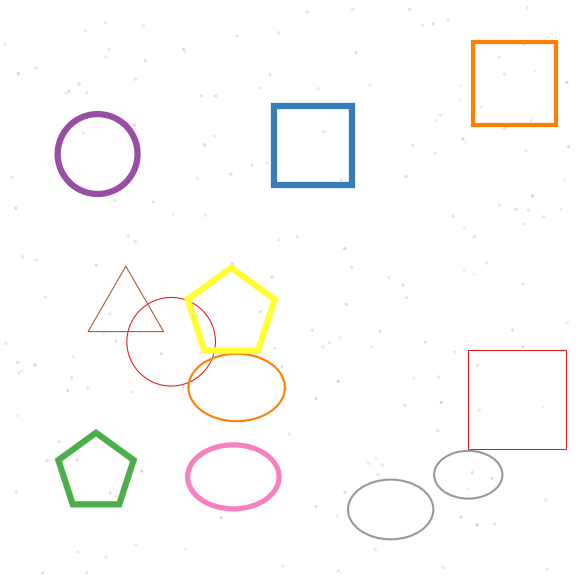[{"shape": "circle", "thickness": 0.5, "radius": 0.38, "center": [0.296, 0.407]}, {"shape": "square", "thickness": 0.5, "radius": 0.43, "center": [0.895, 0.307]}, {"shape": "square", "thickness": 3, "radius": 0.34, "center": [0.542, 0.747]}, {"shape": "pentagon", "thickness": 3, "radius": 0.34, "center": [0.166, 0.181]}, {"shape": "circle", "thickness": 3, "radius": 0.35, "center": [0.169, 0.732]}, {"shape": "square", "thickness": 2, "radius": 0.36, "center": [0.891, 0.855]}, {"shape": "oval", "thickness": 1, "radius": 0.42, "center": [0.41, 0.328]}, {"shape": "pentagon", "thickness": 3, "radius": 0.4, "center": [0.4, 0.456]}, {"shape": "triangle", "thickness": 0.5, "radius": 0.38, "center": [0.218, 0.463]}, {"shape": "oval", "thickness": 2.5, "radius": 0.4, "center": [0.404, 0.173]}, {"shape": "oval", "thickness": 1, "radius": 0.37, "center": [0.676, 0.117]}, {"shape": "oval", "thickness": 1, "radius": 0.3, "center": [0.811, 0.177]}]